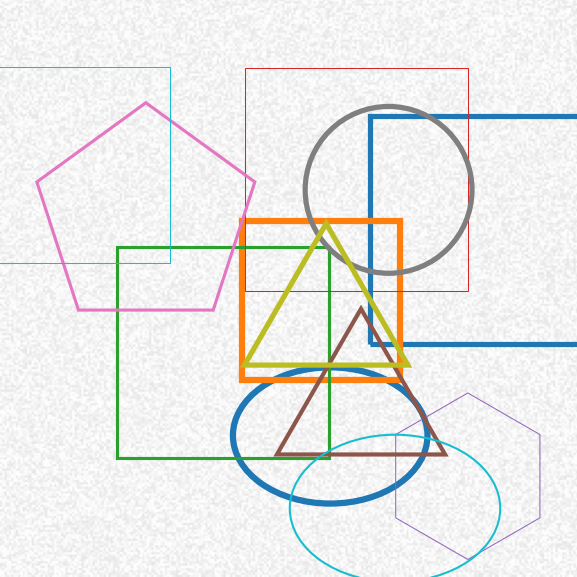[{"shape": "oval", "thickness": 3, "radius": 0.84, "center": [0.572, 0.245]}, {"shape": "square", "thickness": 2.5, "radius": 0.99, "center": [0.839, 0.6]}, {"shape": "square", "thickness": 3, "radius": 0.69, "center": [0.556, 0.479]}, {"shape": "square", "thickness": 1.5, "radius": 0.91, "center": [0.386, 0.389]}, {"shape": "square", "thickness": 0.5, "radius": 0.97, "center": [0.617, 0.689]}, {"shape": "hexagon", "thickness": 0.5, "radius": 0.72, "center": [0.81, 0.175]}, {"shape": "triangle", "thickness": 2, "radius": 0.84, "center": [0.625, 0.296]}, {"shape": "pentagon", "thickness": 1.5, "radius": 0.99, "center": [0.253, 0.623]}, {"shape": "circle", "thickness": 2.5, "radius": 0.72, "center": [0.673, 0.67]}, {"shape": "triangle", "thickness": 2.5, "radius": 0.82, "center": [0.565, 0.449]}, {"shape": "square", "thickness": 0.5, "radius": 0.85, "center": [0.125, 0.713]}, {"shape": "oval", "thickness": 1, "radius": 0.91, "center": [0.684, 0.119]}]